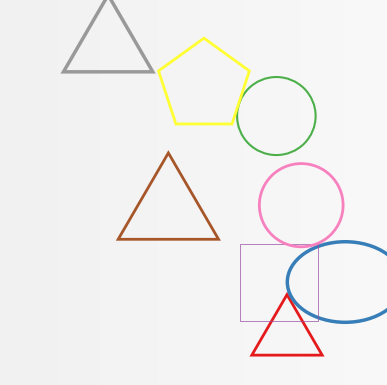[{"shape": "triangle", "thickness": 2, "radius": 0.52, "center": [0.741, 0.13]}, {"shape": "oval", "thickness": 2.5, "radius": 0.75, "center": [0.891, 0.267]}, {"shape": "circle", "thickness": 1.5, "radius": 0.51, "center": [0.713, 0.699]}, {"shape": "square", "thickness": 0.5, "radius": 0.5, "center": [0.719, 0.267]}, {"shape": "pentagon", "thickness": 2, "radius": 0.62, "center": [0.526, 0.778]}, {"shape": "triangle", "thickness": 2, "radius": 0.75, "center": [0.434, 0.453]}, {"shape": "circle", "thickness": 2, "radius": 0.54, "center": [0.777, 0.467]}, {"shape": "triangle", "thickness": 2.5, "radius": 0.67, "center": [0.279, 0.88]}]